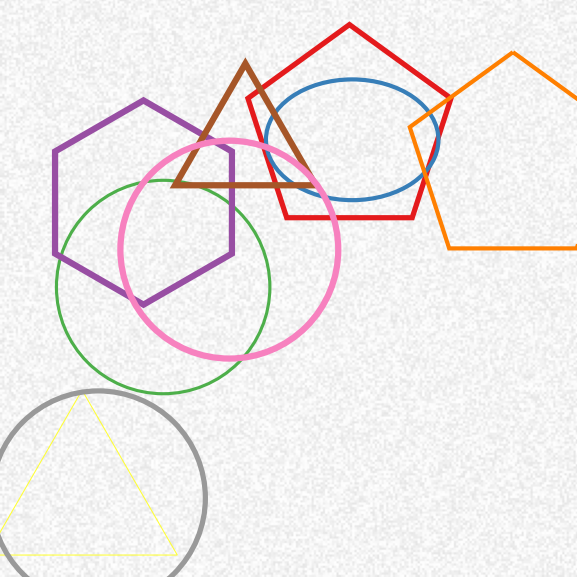[{"shape": "pentagon", "thickness": 2.5, "radius": 0.92, "center": [0.605, 0.772]}, {"shape": "oval", "thickness": 2, "radius": 0.75, "center": [0.61, 0.757]}, {"shape": "circle", "thickness": 1.5, "radius": 0.92, "center": [0.283, 0.502]}, {"shape": "hexagon", "thickness": 3, "radius": 0.88, "center": [0.248, 0.648]}, {"shape": "pentagon", "thickness": 2, "radius": 0.94, "center": [0.888, 0.721]}, {"shape": "triangle", "thickness": 0.5, "radius": 0.95, "center": [0.142, 0.133]}, {"shape": "triangle", "thickness": 3, "radius": 0.7, "center": [0.425, 0.749]}, {"shape": "circle", "thickness": 3, "radius": 0.94, "center": [0.397, 0.567]}, {"shape": "circle", "thickness": 2.5, "radius": 0.93, "center": [0.17, 0.137]}]